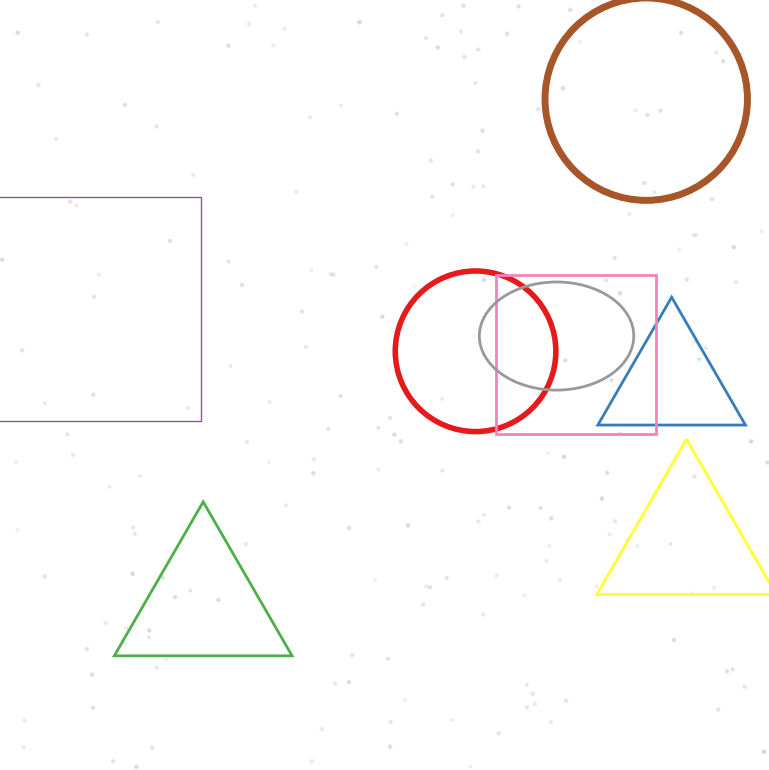[{"shape": "circle", "thickness": 2, "radius": 0.52, "center": [0.618, 0.544]}, {"shape": "triangle", "thickness": 1, "radius": 0.55, "center": [0.872, 0.503]}, {"shape": "triangle", "thickness": 1, "radius": 0.67, "center": [0.264, 0.215]}, {"shape": "square", "thickness": 0.5, "radius": 0.72, "center": [0.116, 0.599]}, {"shape": "triangle", "thickness": 1, "radius": 0.67, "center": [0.892, 0.295]}, {"shape": "circle", "thickness": 2.5, "radius": 0.66, "center": [0.839, 0.871]}, {"shape": "square", "thickness": 1, "radius": 0.52, "center": [0.748, 0.54]}, {"shape": "oval", "thickness": 1, "radius": 0.5, "center": [0.723, 0.564]}]